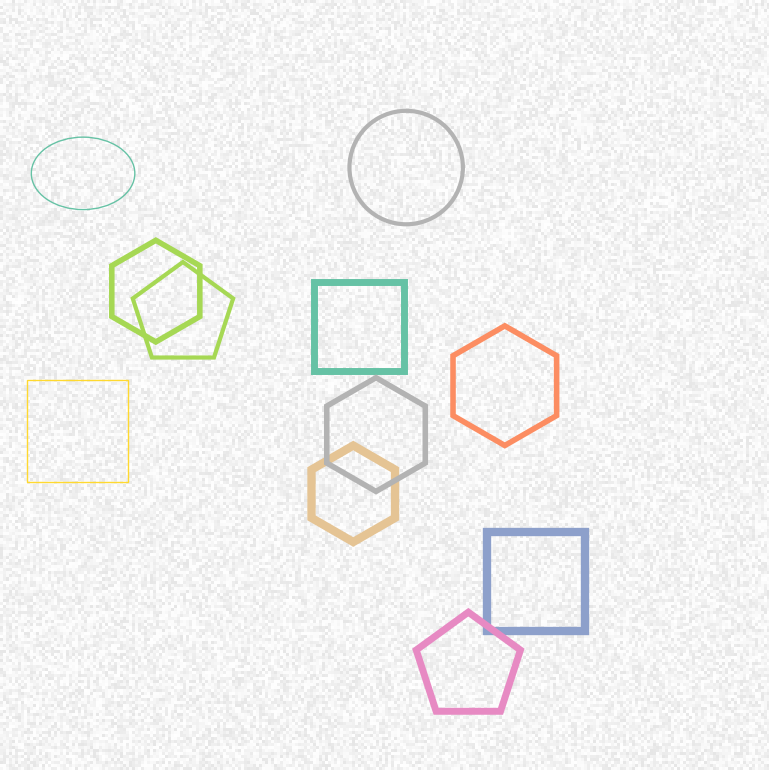[{"shape": "oval", "thickness": 0.5, "radius": 0.34, "center": [0.108, 0.775]}, {"shape": "square", "thickness": 2.5, "radius": 0.29, "center": [0.466, 0.576]}, {"shape": "hexagon", "thickness": 2, "radius": 0.39, "center": [0.656, 0.499]}, {"shape": "square", "thickness": 3, "radius": 0.32, "center": [0.696, 0.245]}, {"shape": "pentagon", "thickness": 2.5, "radius": 0.36, "center": [0.608, 0.134]}, {"shape": "pentagon", "thickness": 1.5, "radius": 0.34, "center": [0.238, 0.591]}, {"shape": "hexagon", "thickness": 2, "radius": 0.33, "center": [0.202, 0.622]}, {"shape": "square", "thickness": 0.5, "radius": 0.33, "center": [0.1, 0.44]}, {"shape": "hexagon", "thickness": 3, "radius": 0.31, "center": [0.459, 0.359]}, {"shape": "circle", "thickness": 1.5, "radius": 0.37, "center": [0.527, 0.782]}, {"shape": "hexagon", "thickness": 2, "radius": 0.37, "center": [0.488, 0.436]}]